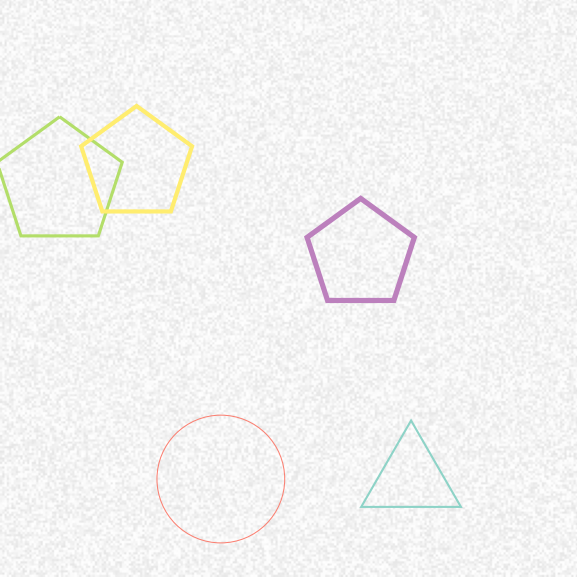[{"shape": "triangle", "thickness": 1, "radius": 0.5, "center": [0.712, 0.171]}, {"shape": "circle", "thickness": 0.5, "radius": 0.55, "center": [0.382, 0.17]}, {"shape": "pentagon", "thickness": 1.5, "radius": 0.57, "center": [0.103, 0.683]}, {"shape": "pentagon", "thickness": 2.5, "radius": 0.49, "center": [0.625, 0.558]}, {"shape": "pentagon", "thickness": 2, "radius": 0.5, "center": [0.237, 0.715]}]